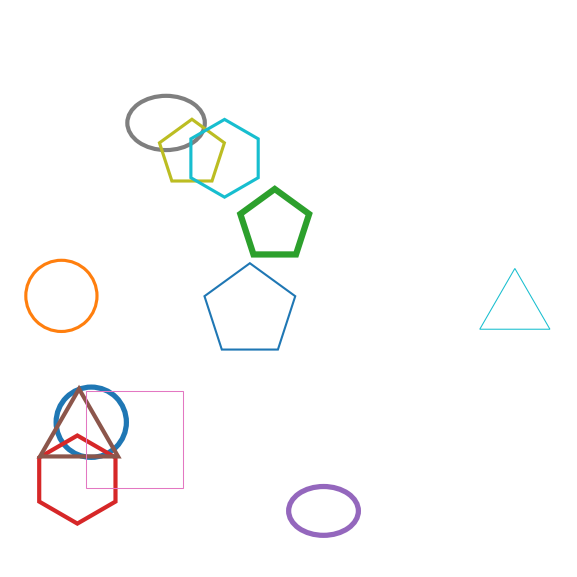[{"shape": "pentagon", "thickness": 1, "radius": 0.41, "center": [0.433, 0.461]}, {"shape": "circle", "thickness": 2.5, "radius": 0.3, "center": [0.158, 0.268]}, {"shape": "circle", "thickness": 1.5, "radius": 0.31, "center": [0.106, 0.487]}, {"shape": "pentagon", "thickness": 3, "radius": 0.31, "center": [0.476, 0.609]}, {"shape": "hexagon", "thickness": 2, "radius": 0.38, "center": [0.134, 0.169]}, {"shape": "oval", "thickness": 2.5, "radius": 0.3, "center": [0.56, 0.114]}, {"shape": "triangle", "thickness": 2, "radius": 0.39, "center": [0.137, 0.248]}, {"shape": "square", "thickness": 0.5, "radius": 0.42, "center": [0.233, 0.238]}, {"shape": "oval", "thickness": 2, "radius": 0.34, "center": [0.288, 0.786]}, {"shape": "pentagon", "thickness": 1.5, "radius": 0.3, "center": [0.332, 0.734]}, {"shape": "hexagon", "thickness": 1.5, "radius": 0.34, "center": [0.389, 0.725]}, {"shape": "triangle", "thickness": 0.5, "radius": 0.35, "center": [0.892, 0.464]}]